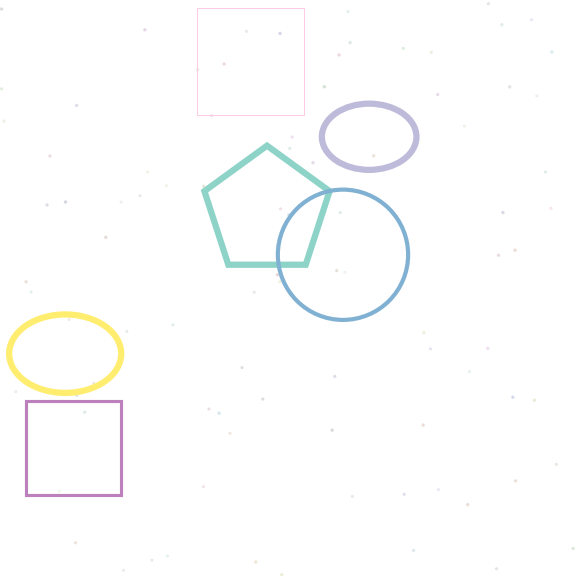[{"shape": "pentagon", "thickness": 3, "radius": 0.57, "center": [0.462, 0.633]}, {"shape": "oval", "thickness": 3, "radius": 0.41, "center": [0.639, 0.762]}, {"shape": "circle", "thickness": 2, "radius": 0.56, "center": [0.594, 0.558]}, {"shape": "square", "thickness": 0.5, "radius": 0.46, "center": [0.434, 0.893]}, {"shape": "square", "thickness": 1.5, "radius": 0.41, "center": [0.127, 0.223]}, {"shape": "oval", "thickness": 3, "radius": 0.49, "center": [0.113, 0.387]}]